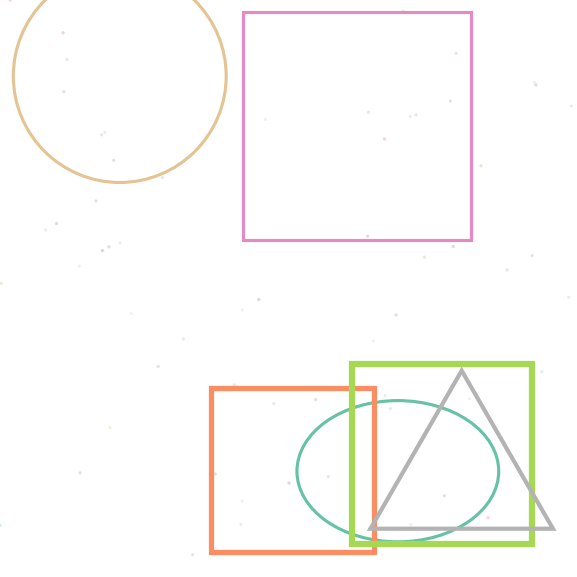[{"shape": "oval", "thickness": 1.5, "radius": 0.87, "center": [0.689, 0.183]}, {"shape": "square", "thickness": 2.5, "radius": 0.71, "center": [0.507, 0.185]}, {"shape": "square", "thickness": 1.5, "radius": 0.99, "center": [0.617, 0.781]}, {"shape": "square", "thickness": 3, "radius": 0.78, "center": [0.765, 0.213]}, {"shape": "circle", "thickness": 1.5, "radius": 0.92, "center": [0.207, 0.867]}, {"shape": "triangle", "thickness": 2, "radius": 0.91, "center": [0.799, 0.175]}]